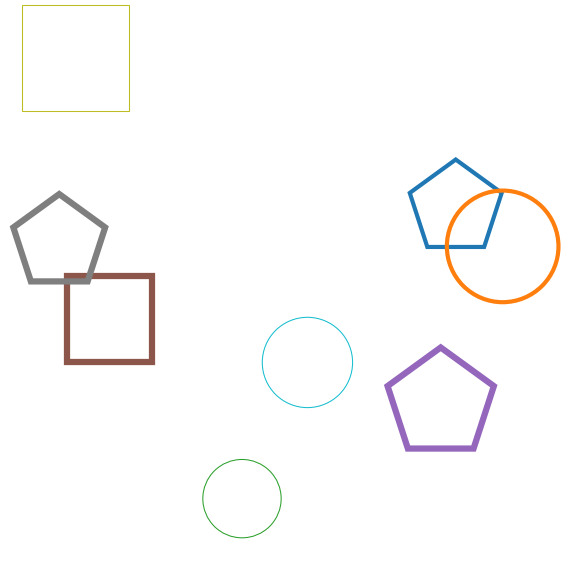[{"shape": "pentagon", "thickness": 2, "radius": 0.42, "center": [0.789, 0.639]}, {"shape": "circle", "thickness": 2, "radius": 0.48, "center": [0.87, 0.572]}, {"shape": "circle", "thickness": 0.5, "radius": 0.34, "center": [0.419, 0.136]}, {"shape": "pentagon", "thickness": 3, "radius": 0.48, "center": [0.763, 0.301]}, {"shape": "square", "thickness": 3, "radius": 0.37, "center": [0.19, 0.447]}, {"shape": "pentagon", "thickness": 3, "radius": 0.42, "center": [0.103, 0.579]}, {"shape": "square", "thickness": 0.5, "radius": 0.46, "center": [0.131, 0.899]}, {"shape": "circle", "thickness": 0.5, "radius": 0.39, "center": [0.532, 0.372]}]